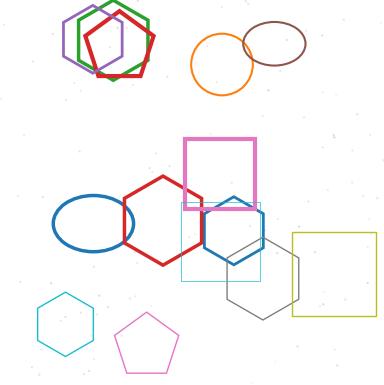[{"shape": "hexagon", "thickness": 2, "radius": 0.44, "center": [0.607, 0.401]}, {"shape": "oval", "thickness": 2.5, "radius": 0.52, "center": [0.243, 0.419]}, {"shape": "circle", "thickness": 1.5, "radius": 0.4, "center": [0.577, 0.832]}, {"shape": "hexagon", "thickness": 2.5, "radius": 0.52, "center": [0.294, 0.895]}, {"shape": "pentagon", "thickness": 3, "radius": 0.47, "center": [0.31, 0.878]}, {"shape": "hexagon", "thickness": 2.5, "radius": 0.58, "center": [0.423, 0.427]}, {"shape": "hexagon", "thickness": 2, "radius": 0.44, "center": [0.241, 0.898]}, {"shape": "oval", "thickness": 1.5, "radius": 0.4, "center": [0.713, 0.886]}, {"shape": "square", "thickness": 3, "radius": 0.46, "center": [0.572, 0.547]}, {"shape": "pentagon", "thickness": 1, "radius": 0.44, "center": [0.381, 0.102]}, {"shape": "hexagon", "thickness": 1, "radius": 0.54, "center": [0.683, 0.276]}, {"shape": "square", "thickness": 1, "radius": 0.55, "center": [0.869, 0.289]}, {"shape": "square", "thickness": 0.5, "radius": 0.51, "center": [0.572, 0.373]}, {"shape": "hexagon", "thickness": 1, "radius": 0.42, "center": [0.17, 0.158]}]